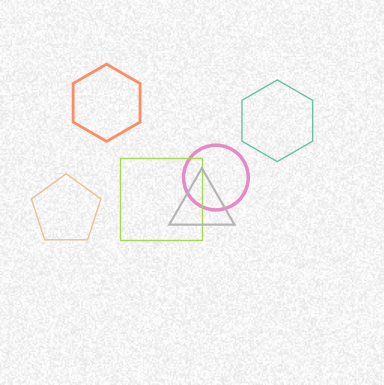[{"shape": "hexagon", "thickness": 1, "radius": 0.53, "center": [0.72, 0.686]}, {"shape": "hexagon", "thickness": 2, "radius": 0.5, "center": [0.277, 0.733]}, {"shape": "circle", "thickness": 2.5, "radius": 0.42, "center": [0.561, 0.539]}, {"shape": "square", "thickness": 1, "radius": 0.53, "center": [0.418, 0.483]}, {"shape": "pentagon", "thickness": 1, "radius": 0.47, "center": [0.172, 0.454]}, {"shape": "triangle", "thickness": 1.5, "radius": 0.49, "center": [0.524, 0.465]}]